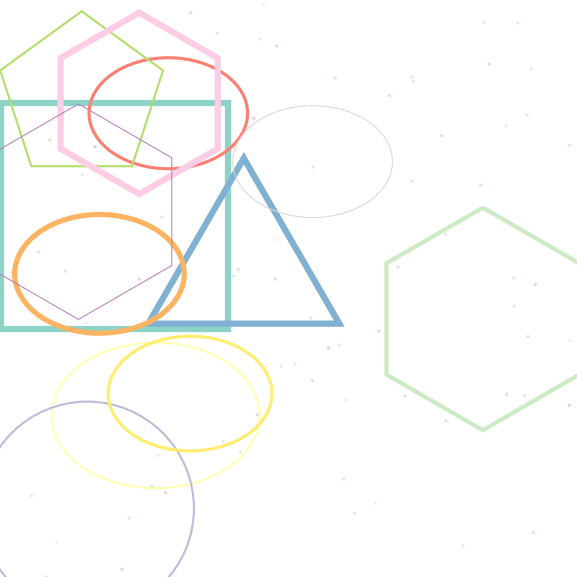[{"shape": "square", "thickness": 3, "radius": 0.98, "center": [0.198, 0.625]}, {"shape": "oval", "thickness": 1, "radius": 0.9, "center": [0.269, 0.28]}, {"shape": "circle", "thickness": 1, "radius": 0.92, "center": [0.151, 0.119]}, {"shape": "oval", "thickness": 1.5, "radius": 0.69, "center": [0.291, 0.803]}, {"shape": "triangle", "thickness": 3, "radius": 0.95, "center": [0.422, 0.534]}, {"shape": "oval", "thickness": 2.5, "radius": 0.73, "center": [0.172, 0.525]}, {"shape": "pentagon", "thickness": 1, "radius": 0.74, "center": [0.141, 0.831]}, {"shape": "hexagon", "thickness": 3, "radius": 0.79, "center": [0.241, 0.82]}, {"shape": "oval", "thickness": 0.5, "radius": 0.69, "center": [0.541, 0.719]}, {"shape": "hexagon", "thickness": 0.5, "radius": 0.93, "center": [0.136, 0.633]}, {"shape": "hexagon", "thickness": 2, "radius": 0.96, "center": [0.836, 0.447]}, {"shape": "oval", "thickness": 1.5, "radius": 0.71, "center": [0.329, 0.318]}]